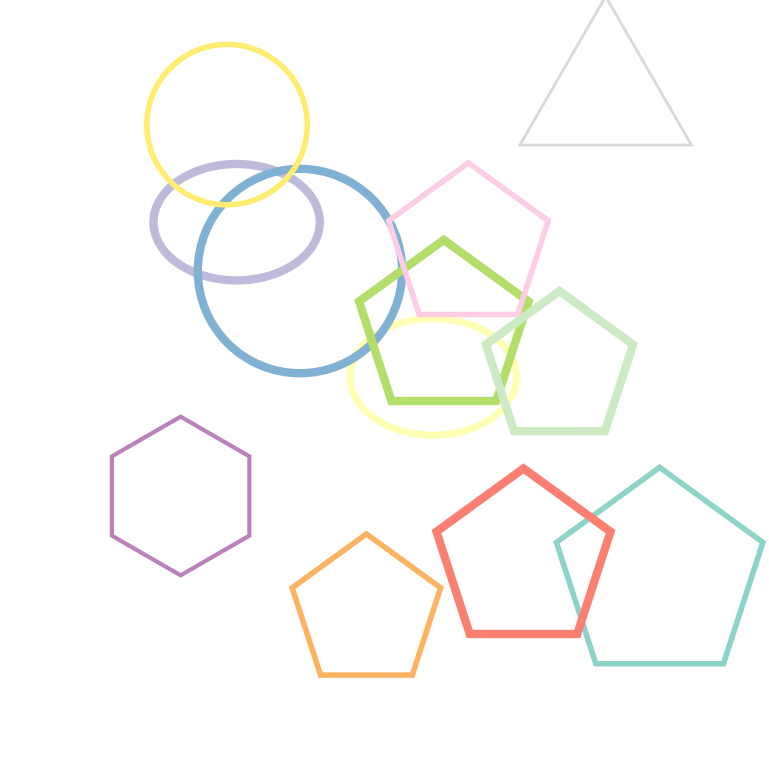[{"shape": "pentagon", "thickness": 2, "radius": 0.7, "center": [0.857, 0.252]}, {"shape": "oval", "thickness": 2.5, "radius": 0.54, "center": [0.563, 0.511]}, {"shape": "oval", "thickness": 3, "radius": 0.54, "center": [0.307, 0.711]}, {"shape": "pentagon", "thickness": 3, "radius": 0.59, "center": [0.68, 0.273]}, {"shape": "circle", "thickness": 3, "radius": 0.66, "center": [0.39, 0.648]}, {"shape": "pentagon", "thickness": 2, "radius": 0.51, "center": [0.476, 0.205]}, {"shape": "pentagon", "thickness": 3, "radius": 0.58, "center": [0.576, 0.573]}, {"shape": "pentagon", "thickness": 2, "radius": 0.54, "center": [0.608, 0.68]}, {"shape": "triangle", "thickness": 1, "radius": 0.64, "center": [0.787, 0.876]}, {"shape": "hexagon", "thickness": 1.5, "radius": 0.52, "center": [0.235, 0.356]}, {"shape": "pentagon", "thickness": 3, "radius": 0.5, "center": [0.727, 0.521]}, {"shape": "circle", "thickness": 2, "radius": 0.52, "center": [0.295, 0.838]}]